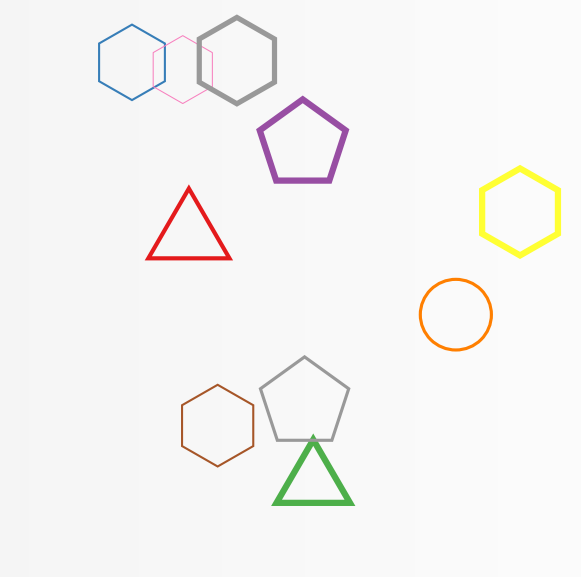[{"shape": "triangle", "thickness": 2, "radius": 0.4, "center": [0.325, 0.592]}, {"shape": "hexagon", "thickness": 1, "radius": 0.33, "center": [0.227, 0.891]}, {"shape": "triangle", "thickness": 3, "radius": 0.36, "center": [0.539, 0.165]}, {"shape": "pentagon", "thickness": 3, "radius": 0.39, "center": [0.521, 0.749]}, {"shape": "circle", "thickness": 1.5, "radius": 0.31, "center": [0.784, 0.454]}, {"shape": "hexagon", "thickness": 3, "radius": 0.38, "center": [0.895, 0.632]}, {"shape": "hexagon", "thickness": 1, "radius": 0.35, "center": [0.374, 0.262]}, {"shape": "hexagon", "thickness": 0.5, "radius": 0.29, "center": [0.314, 0.879]}, {"shape": "pentagon", "thickness": 1.5, "radius": 0.4, "center": [0.524, 0.301]}, {"shape": "hexagon", "thickness": 2.5, "radius": 0.37, "center": [0.408, 0.894]}]